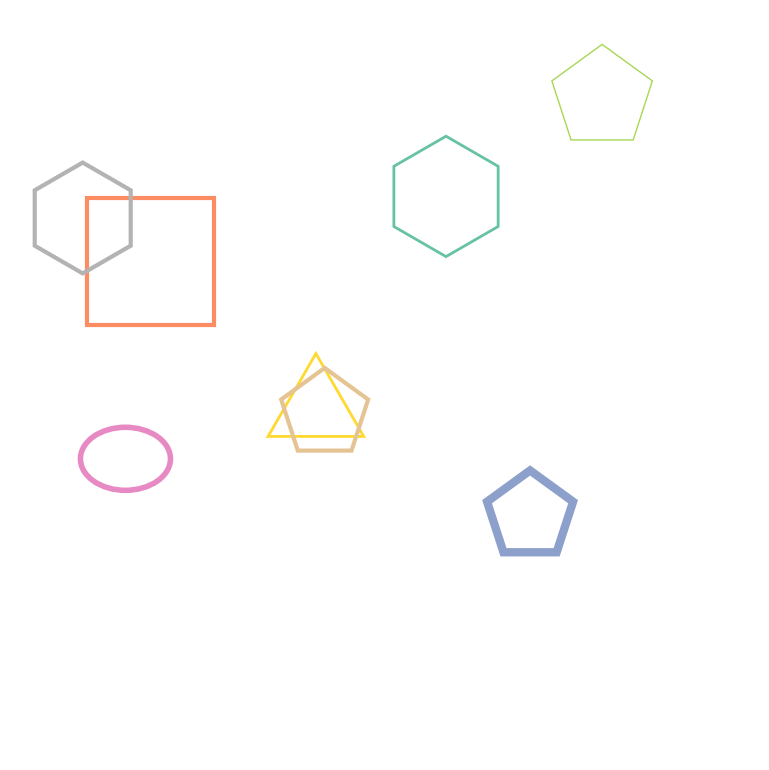[{"shape": "hexagon", "thickness": 1, "radius": 0.39, "center": [0.579, 0.745]}, {"shape": "square", "thickness": 1.5, "radius": 0.41, "center": [0.196, 0.661]}, {"shape": "pentagon", "thickness": 3, "radius": 0.29, "center": [0.688, 0.33]}, {"shape": "oval", "thickness": 2, "radius": 0.29, "center": [0.163, 0.404]}, {"shape": "pentagon", "thickness": 0.5, "radius": 0.34, "center": [0.782, 0.874]}, {"shape": "triangle", "thickness": 1, "radius": 0.36, "center": [0.41, 0.469]}, {"shape": "pentagon", "thickness": 1.5, "radius": 0.3, "center": [0.422, 0.463]}, {"shape": "hexagon", "thickness": 1.5, "radius": 0.36, "center": [0.107, 0.717]}]